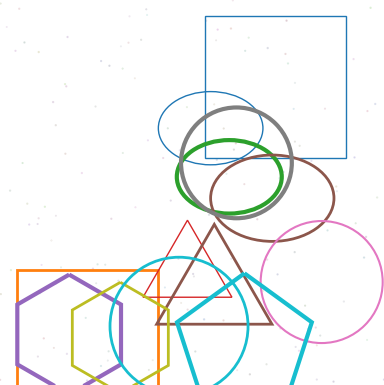[{"shape": "oval", "thickness": 1, "radius": 0.68, "center": [0.547, 0.667]}, {"shape": "square", "thickness": 1, "radius": 0.92, "center": [0.715, 0.774]}, {"shape": "square", "thickness": 2, "radius": 0.92, "center": [0.227, 0.116]}, {"shape": "oval", "thickness": 3, "radius": 0.68, "center": [0.596, 0.541]}, {"shape": "triangle", "thickness": 1, "radius": 0.67, "center": [0.487, 0.295]}, {"shape": "hexagon", "thickness": 3, "radius": 0.78, "center": [0.18, 0.131]}, {"shape": "triangle", "thickness": 2, "radius": 0.86, "center": [0.557, 0.244]}, {"shape": "oval", "thickness": 2, "radius": 0.8, "center": [0.707, 0.485]}, {"shape": "circle", "thickness": 1.5, "radius": 0.79, "center": [0.836, 0.267]}, {"shape": "circle", "thickness": 3, "radius": 0.72, "center": [0.614, 0.577]}, {"shape": "hexagon", "thickness": 2, "radius": 0.72, "center": [0.313, 0.123]}, {"shape": "pentagon", "thickness": 3, "radius": 0.92, "center": [0.635, 0.106]}, {"shape": "circle", "thickness": 2, "radius": 0.9, "center": [0.465, 0.153]}]